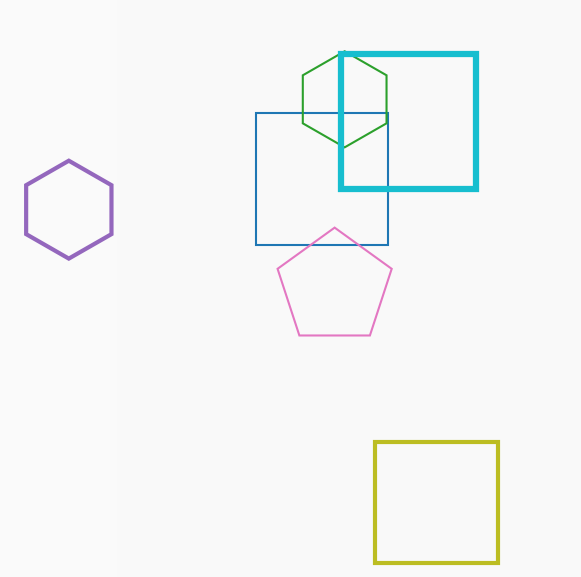[{"shape": "square", "thickness": 1, "radius": 0.57, "center": [0.554, 0.689]}, {"shape": "hexagon", "thickness": 1, "radius": 0.42, "center": [0.593, 0.827]}, {"shape": "hexagon", "thickness": 2, "radius": 0.42, "center": [0.118, 0.636]}, {"shape": "pentagon", "thickness": 1, "radius": 0.52, "center": [0.576, 0.502]}, {"shape": "square", "thickness": 2, "radius": 0.53, "center": [0.751, 0.129]}, {"shape": "square", "thickness": 3, "radius": 0.58, "center": [0.702, 0.789]}]